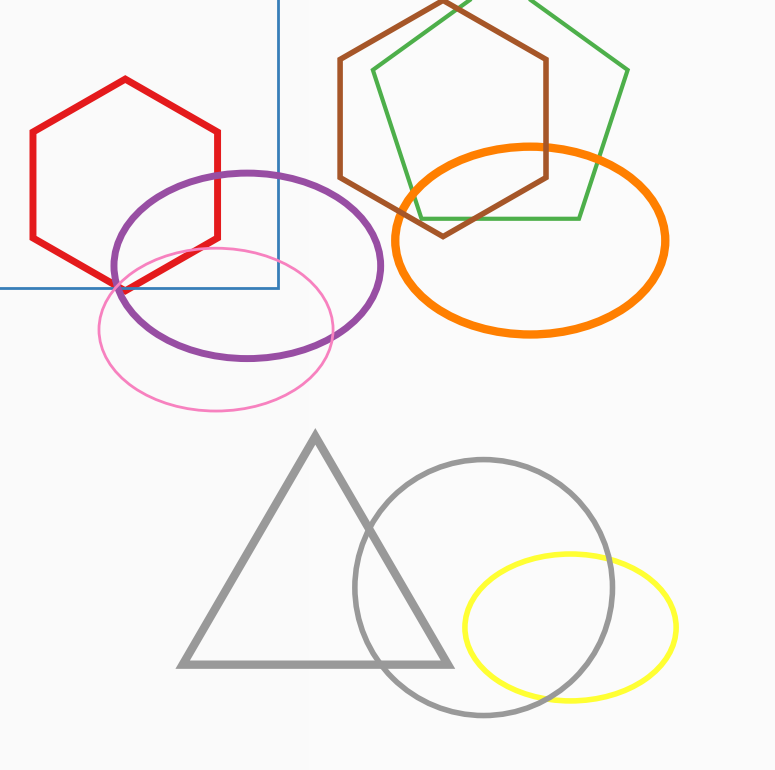[{"shape": "hexagon", "thickness": 2.5, "radius": 0.69, "center": [0.162, 0.76]}, {"shape": "square", "thickness": 1, "radius": 0.98, "center": [0.162, 0.822]}, {"shape": "pentagon", "thickness": 1.5, "radius": 0.86, "center": [0.645, 0.856]}, {"shape": "oval", "thickness": 2.5, "radius": 0.86, "center": [0.319, 0.655]}, {"shape": "oval", "thickness": 3, "radius": 0.87, "center": [0.684, 0.688]}, {"shape": "oval", "thickness": 2, "radius": 0.68, "center": [0.736, 0.185]}, {"shape": "hexagon", "thickness": 2, "radius": 0.77, "center": [0.572, 0.846]}, {"shape": "oval", "thickness": 1, "radius": 0.76, "center": [0.279, 0.572]}, {"shape": "triangle", "thickness": 3, "radius": 0.99, "center": [0.407, 0.236]}, {"shape": "circle", "thickness": 2, "radius": 0.83, "center": [0.624, 0.237]}]